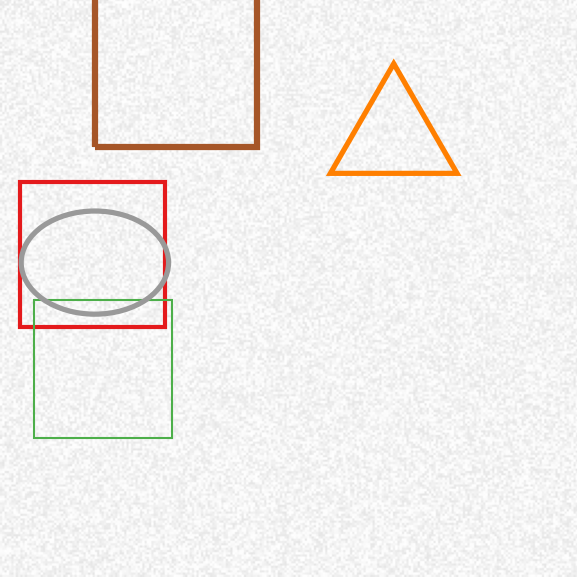[{"shape": "square", "thickness": 2, "radius": 0.63, "center": [0.16, 0.558]}, {"shape": "square", "thickness": 1, "radius": 0.6, "center": [0.179, 0.36]}, {"shape": "triangle", "thickness": 2.5, "radius": 0.63, "center": [0.682, 0.762]}, {"shape": "square", "thickness": 3, "radius": 0.7, "center": [0.305, 0.884]}, {"shape": "oval", "thickness": 2.5, "radius": 0.64, "center": [0.164, 0.544]}]